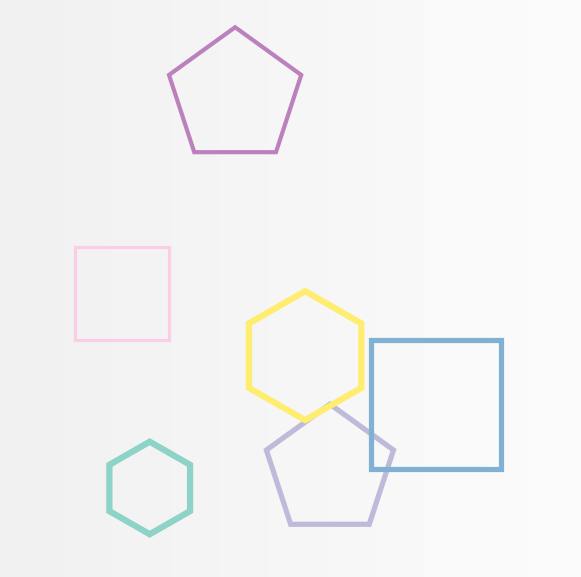[{"shape": "hexagon", "thickness": 3, "radius": 0.4, "center": [0.258, 0.154]}, {"shape": "pentagon", "thickness": 2.5, "radius": 0.57, "center": [0.568, 0.184]}, {"shape": "square", "thickness": 2.5, "radius": 0.56, "center": [0.75, 0.299]}, {"shape": "square", "thickness": 1.5, "radius": 0.4, "center": [0.21, 0.491]}, {"shape": "pentagon", "thickness": 2, "radius": 0.6, "center": [0.404, 0.832]}, {"shape": "hexagon", "thickness": 3, "radius": 0.56, "center": [0.525, 0.383]}]